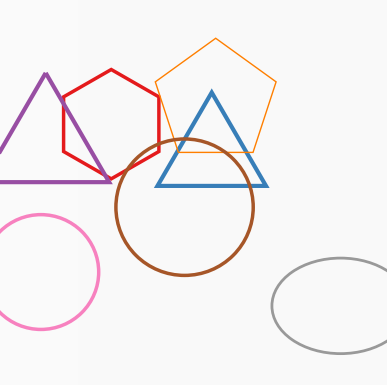[{"shape": "hexagon", "thickness": 2.5, "radius": 0.71, "center": [0.287, 0.677]}, {"shape": "triangle", "thickness": 3, "radius": 0.81, "center": [0.546, 0.598]}, {"shape": "triangle", "thickness": 3, "radius": 0.95, "center": [0.118, 0.621]}, {"shape": "pentagon", "thickness": 1, "radius": 0.82, "center": [0.557, 0.737]}, {"shape": "circle", "thickness": 2.5, "radius": 0.89, "center": [0.476, 0.462]}, {"shape": "circle", "thickness": 2.5, "radius": 0.75, "center": [0.106, 0.293]}, {"shape": "oval", "thickness": 2, "radius": 0.89, "center": [0.879, 0.206]}]